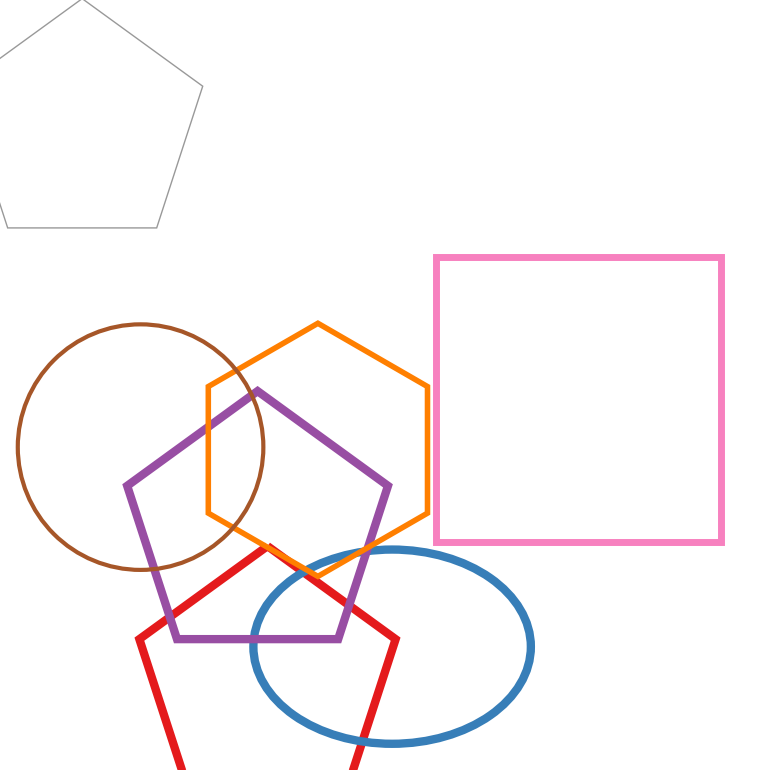[{"shape": "pentagon", "thickness": 3, "radius": 0.87, "center": [0.347, 0.116]}, {"shape": "oval", "thickness": 3, "radius": 0.9, "center": [0.509, 0.16]}, {"shape": "pentagon", "thickness": 3, "radius": 0.89, "center": [0.335, 0.314]}, {"shape": "hexagon", "thickness": 2, "radius": 0.82, "center": [0.413, 0.416]}, {"shape": "circle", "thickness": 1.5, "radius": 0.8, "center": [0.183, 0.419]}, {"shape": "square", "thickness": 2.5, "radius": 0.93, "center": [0.751, 0.481]}, {"shape": "pentagon", "thickness": 0.5, "radius": 0.82, "center": [0.107, 0.837]}]